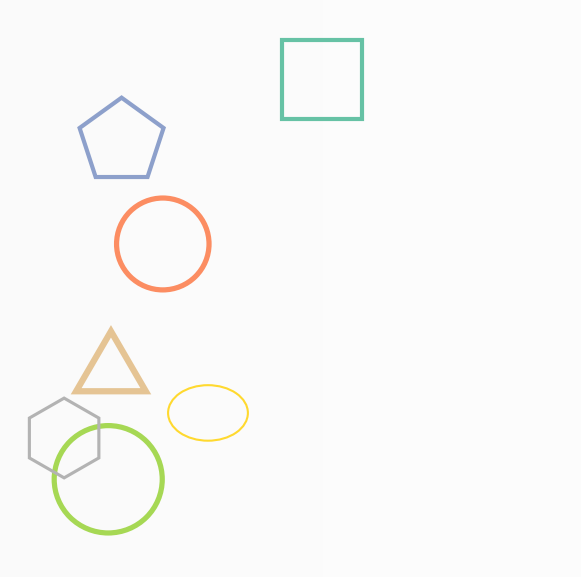[{"shape": "square", "thickness": 2, "radius": 0.35, "center": [0.554, 0.861]}, {"shape": "circle", "thickness": 2.5, "radius": 0.4, "center": [0.28, 0.577]}, {"shape": "pentagon", "thickness": 2, "radius": 0.38, "center": [0.209, 0.754]}, {"shape": "circle", "thickness": 2.5, "radius": 0.46, "center": [0.186, 0.169]}, {"shape": "oval", "thickness": 1, "radius": 0.34, "center": [0.358, 0.284]}, {"shape": "triangle", "thickness": 3, "radius": 0.35, "center": [0.191, 0.356]}, {"shape": "hexagon", "thickness": 1.5, "radius": 0.35, "center": [0.11, 0.241]}]